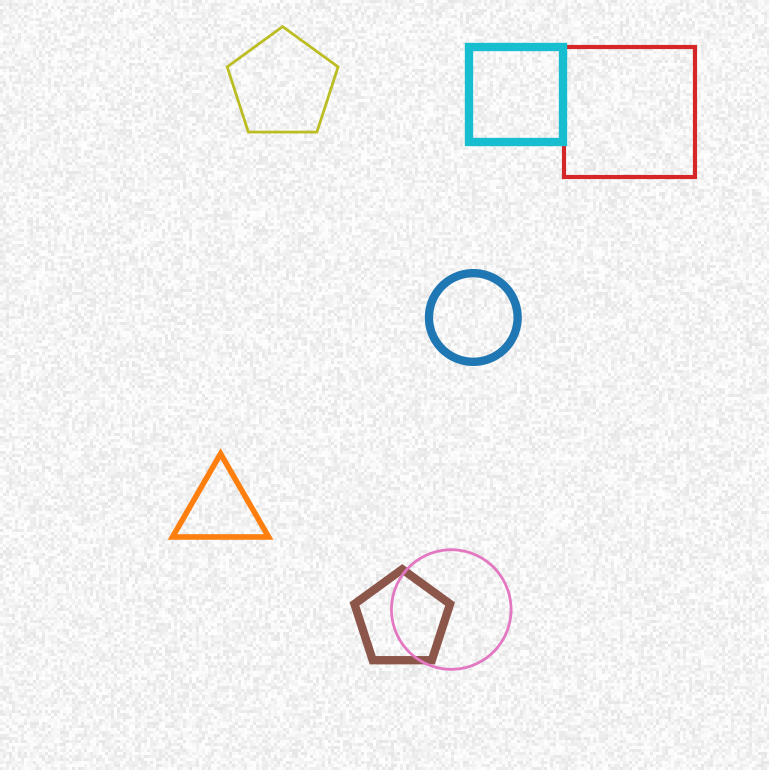[{"shape": "circle", "thickness": 3, "radius": 0.29, "center": [0.615, 0.588]}, {"shape": "triangle", "thickness": 2, "radius": 0.36, "center": [0.286, 0.339]}, {"shape": "square", "thickness": 1.5, "radius": 0.42, "center": [0.817, 0.854]}, {"shape": "pentagon", "thickness": 3, "radius": 0.33, "center": [0.522, 0.195]}, {"shape": "circle", "thickness": 1, "radius": 0.39, "center": [0.586, 0.208]}, {"shape": "pentagon", "thickness": 1, "radius": 0.38, "center": [0.367, 0.89]}, {"shape": "square", "thickness": 3, "radius": 0.31, "center": [0.67, 0.877]}]